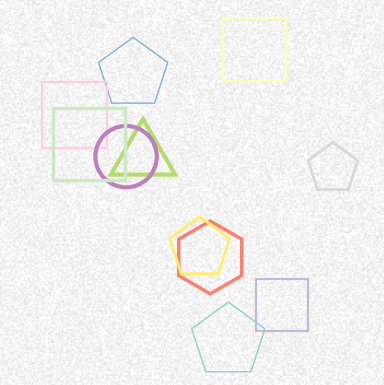[{"shape": "pentagon", "thickness": 1, "radius": 0.5, "center": [0.593, 0.115]}, {"shape": "square", "thickness": 1.5, "radius": 0.41, "center": [0.661, 0.872]}, {"shape": "square", "thickness": 1.5, "radius": 0.34, "center": [0.732, 0.208]}, {"shape": "hexagon", "thickness": 2.5, "radius": 0.47, "center": [0.546, 0.331]}, {"shape": "pentagon", "thickness": 1, "radius": 0.47, "center": [0.346, 0.809]}, {"shape": "triangle", "thickness": 3, "radius": 0.48, "center": [0.371, 0.595]}, {"shape": "square", "thickness": 1.5, "radius": 0.43, "center": [0.193, 0.701]}, {"shape": "pentagon", "thickness": 2, "radius": 0.34, "center": [0.865, 0.562]}, {"shape": "circle", "thickness": 3, "radius": 0.4, "center": [0.327, 0.593]}, {"shape": "square", "thickness": 2.5, "radius": 0.47, "center": [0.231, 0.627]}, {"shape": "pentagon", "thickness": 2, "radius": 0.41, "center": [0.519, 0.355]}]